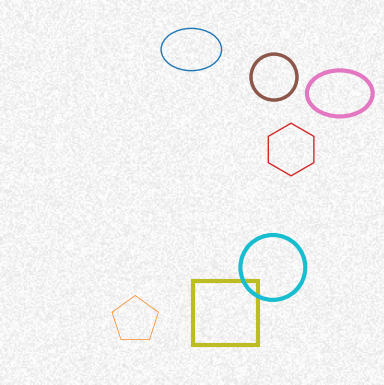[{"shape": "oval", "thickness": 1, "radius": 0.39, "center": [0.497, 0.871]}, {"shape": "pentagon", "thickness": 0.5, "radius": 0.32, "center": [0.351, 0.169]}, {"shape": "hexagon", "thickness": 1, "radius": 0.34, "center": [0.756, 0.612]}, {"shape": "circle", "thickness": 2.5, "radius": 0.3, "center": [0.712, 0.8]}, {"shape": "oval", "thickness": 3, "radius": 0.43, "center": [0.883, 0.757]}, {"shape": "square", "thickness": 3, "radius": 0.42, "center": [0.586, 0.187]}, {"shape": "circle", "thickness": 3, "radius": 0.42, "center": [0.709, 0.305]}]